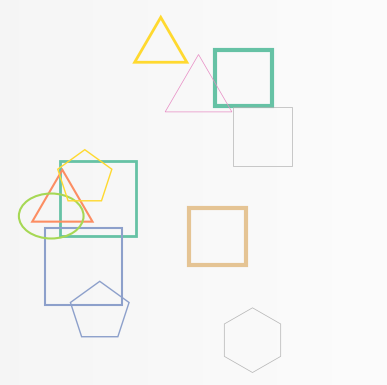[{"shape": "square", "thickness": 2, "radius": 0.49, "center": [0.253, 0.484]}, {"shape": "square", "thickness": 3, "radius": 0.37, "center": [0.628, 0.797]}, {"shape": "triangle", "thickness": 1.5, "radius": 0.45, "center": [0.161, 0.469]}, {"shape": "pentagon", "thickness": 1, "radius": 0.4, "center": [0.257, 0.19]}, {"shape": "square", "thickness": 1.5, "radius": 0.5, "center": [0.215, 0.308]}, {"shape": "triangle", "thickness": 0.5, "radius": 0.5, "center": [0.512, 0.759]}, {"shape": "oval", "thickness": 1.5, "radius": 0.42, "center": [0.132, 0.439]}, {"shape": "triangle", "thickness": 2, "radius": 0.39, "center": [0.415, 0.877]}, {"shape": "pentagon", "thickness": 1, "radius": 0.37, "center": [0.219, 0.538]}, {"shape": "square", "thickness": 3, "radius": 0.37, "center": [0.561, 0.386]}, {"shape": "hexagon", "thickness": 0.5, "radius": 0.42, "center": [0.652, 0.116]}, {"shape": "square", "thickness": 0.5, "radius": 0.38, "center": [0.676, 0.646]}]